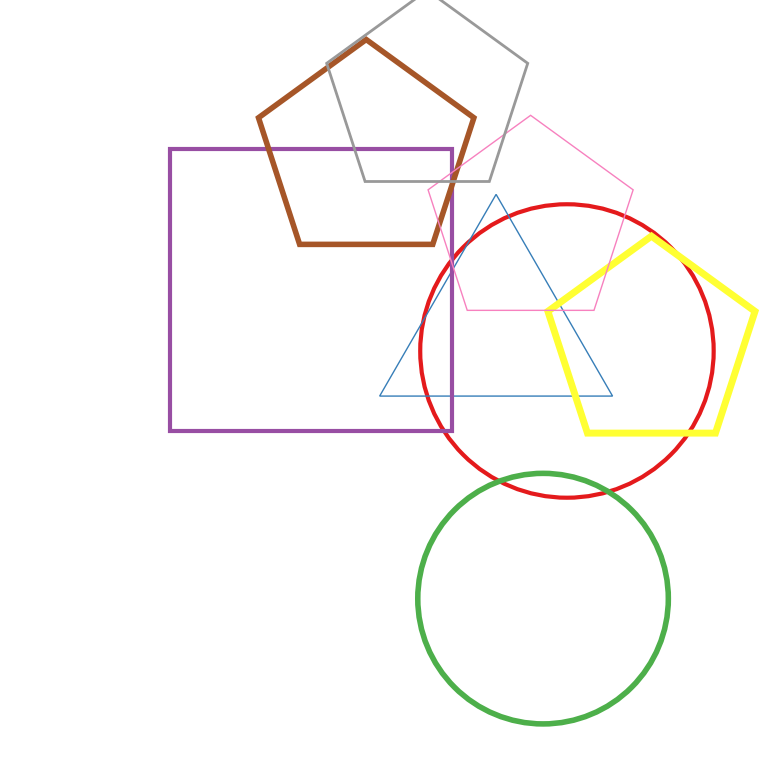[{"shape": "circle", "thickness": 1.5, "radius": 0.95, "center": [0.736, 0.544]}, {"shape": "triangle", "thickness": 0.5, "radius": 0.87, "center": [0.644, 0.573]}, {"shape": "circle", "thickness": 2, "radius": 0.81, "center": [0.705, 0.223]}, {"shape": "square", "thickness": 1.5, "radius": 0.92, "center": [0.404, 0.623]}, {"shape": "pentagon", "thickness": 2.5, "radius": 0.71, "center": [0.846, 0.552]}, {"shape": "pentagon", "thickness": 2, "radius": 0.74, "center": [0.476, 0.802]}, {"shape": "pentagon", "thickness": 0.5, "radius": 0.7, "center": [0.689, 0.71]}, {"shape": "pentagon", "thickness": 1, "radius": 0.69, "center": [0.555, 0.875]}]